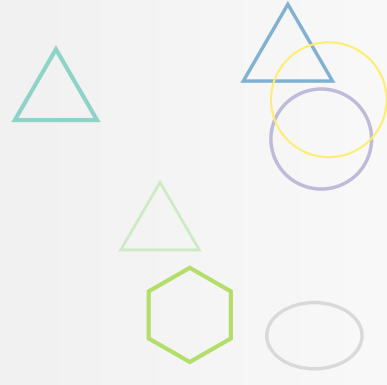[{"shape": "triangle", "thickness": 3, "radius": 0.61, "center": [0.144, 0.749]}, {"shape": "circle", "thickness": 2.5, "radius": 0.65, "center": [0.829, 0.639]}, {"shape": "triangle", "thickness": 2.5, "radius": 0.66, "center": [0.743, 0.856]}, {"shape": "hexagon", "thickness": 3, "radius": 0.61, "center": [0.49, 0.182]}, {"shape": "oval", "thickness": 2.5, "radius": 0.61, "center": [0.811, 0.128]}, {"shape": "triangle", "thickness": 2, "radius": 0.58, "center": [0.413, 0.409]}, {"shape": "circle", "thickness": 1.5, "radius": 0.75, "center": [0.848, 0.741]}]